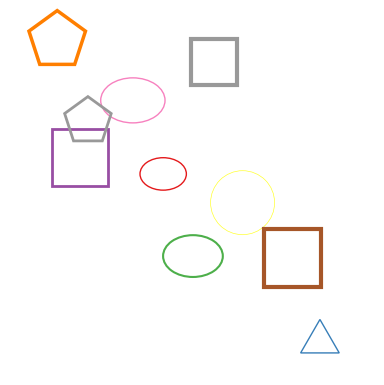[{"shape": "oval", "thickness": 1, "radius": 0.3, "center": [0.424, 0.548]}, {"shape": "triangle", "thickness": 1, "radius": 0.29, "center": [0.831, 0.112]}, {"shape": "oval", "thickness": 1.5, "radius": 0.39, "center": [0.501, 0.335]}, {"shape": "square", "thickness": 2, "radius": 0.37, "center": [0.208, 0.591]}, {"shape": "pentagon", "thickness": 2.5, "radius": 0.39, "center": [0.149, 0.895]}, {"shape": "circle", "thickness": 0.5, "radius": 0.42, "center": [0.63, 0.474]}, {"shape": "square", "thickness": 3, "radius": 0.37, "center": [0.759, 0.33]}, {"shape": "oval", "thickness": 1, "radius": 0.42, "center": [0.345, 0.739]}, {"shape": "square", "thickness": 3, "radius": 0.3, "center": [0.555, 0.84]}, {"shape": "pentagon", "thickness": 2, "radius": 0.32, "center": [0.228, 0.685]}]